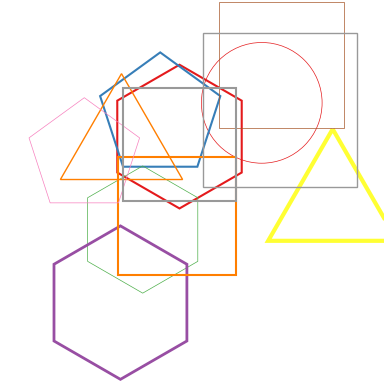[{"shape": "circle", "thickness": 0.5, "radius": 0.78, "center": [0.68, 0.733]}, {"shape": "hexagon", "thickness": 1.5, "radius": 0.93, "center": [0.466, 0.645]}, {"shape": "pentagon", "thickness": 1.5, "radius": 0.82, "center": [0.416, 0.7]}, {"shape": "hexagon", "thickness": 0.5, "radius": 0.83, "center": [0.371, 0.404]}, {"shape": "hexagon", "thickness": 2, "radius": 1.0, "center": [0.313, 0.214]}, {"shape": "triangle", "thickness": 1, "radius": 0.92, "center": [0.316, 0.625]}, {"shape": "square", "thickness": 1.5, "radius": 0.77, "center": [0.459, 0.438]}, {"shape": "triangle", "thickness": 3, "radius": 0.97, "center": [0.864, 0.471]}, {"shape": "square", "thickness": 0.5, "radius": 0.82, "center": [0.732, 0.832]}, {"shape": "pentagon", "thickness": 0.5, "radius": 0.75, "center": [0.219, 0.595]}, {"shape": "square", "thickness": 1.5, "radius": 0.73, "center": [0.467, 0.625]}, {"shape": "square", "thickness": 1, "radius": 1.0, "center": [0.728, 0.714]}]